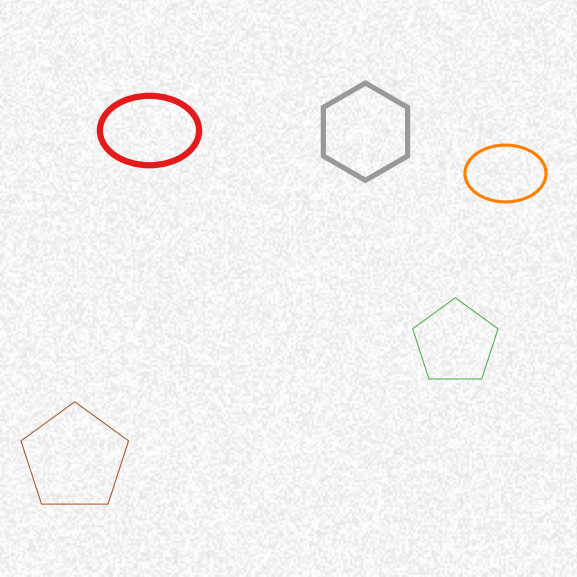[{"shape": "oval", "thickness": 3, "radius": 0.43, "center": [0.259, 0.773]}, {"shape": "pentagon", "thickness": 0.5, "radius": 0.39, "center": [0.788, 0.406]}, {"shape": "oval", "thickness": 1.5, "radius": 0.35, "center": [0.875, 0.699]}, {"shape": "pentagon", "thickness": 0.5, "radius": 0.49, "center": [0.129, 0.205]}, {"shape": "hexagon", "thickness": 2.5, "radius": 0.42, "center": [0.633, 0.771]}]